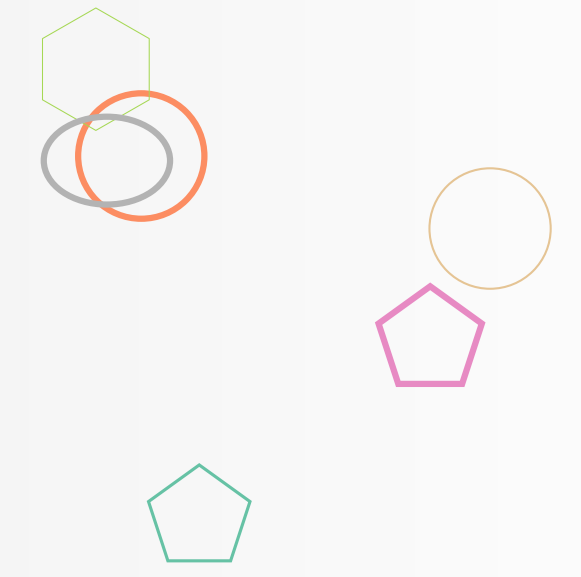[{"shape": "pentagon", "thickness": 1.5, "radius": 0.46, "center": [0.343, 0.102]}, {"shape": "circle", "thickness": 3, "radius": 0.54, "center": [0.243, 0.729]}, {"shape": "pentagon", "thickness": 3, "radius": 0.47, "center": [0.74, 0.41]}, {"shape": "hexagon", "thickness": 0.5, "radius": 0.53, "center": [0.165, 0.879]}, {"shape": "circle", "thickness": 1, "radius": 0.52, "center": [0.843, 0.603]}, {"shape": "oval", "thickness": 3, "radius": 0.54, "center": [0.184, 0.721]}]